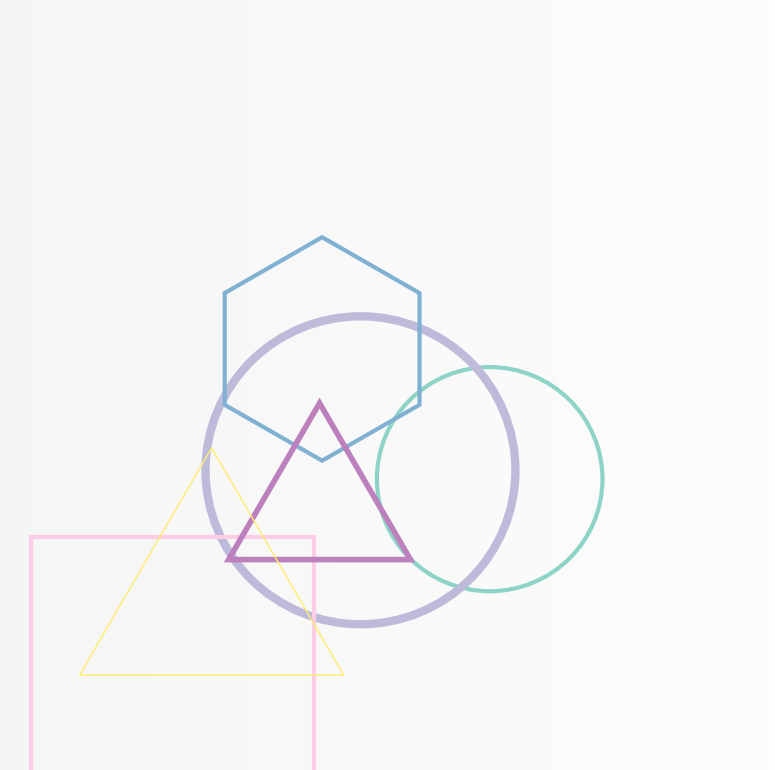[{"shape": "circle", "thickness": 1.5, "radius": 0.73, "center": [0.632, 0.378]}, {"shape": "circle", "thickness": 3, "radius": 1.0, "center": [0.465, 0.389]}, {"shape": "hexagon", "thickness": 1.5, "radius": 0.73, "center": [0.416, 0.547]}, {"shape": "square", "thickness": 1.5, "radius": 0.91, "center": [0.222, 0.12]}, {"shape": "triangle", "thickness": 2, "radius": 0.68, "center": [0.412, 0.341]}, {"shape": "triangle", "thickness": 0.5, "radius": 0.98, "center": [0.273, 0.222]}]